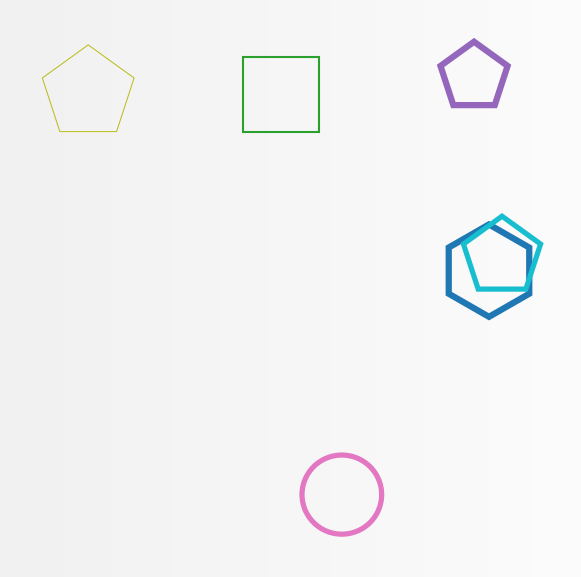[{"shape": "hexagon", "thickness": 3, "radius": 0.4, "center": [0.841, 0.531]}, {"shape": "square", "thickness": 1, "radius": 0.33, "center": [0.483, 0.835]}, {"shape": "pentagon", "thickness": 3, "radius": 0.3, "center": [0.816, 0.866]}, {"shape": "circle", "thickness": 2.5, "radius": 0.34, "center": [0.588, 0.143]}, {"shape": "pentagon", "thickness": 0.5, "radius": 0.41, "center": [0.152, 0.838]}, {"shape": "pentagon", "thickness": 2.5, "radius": 0.35, "center": [0.864, 0.555]}]